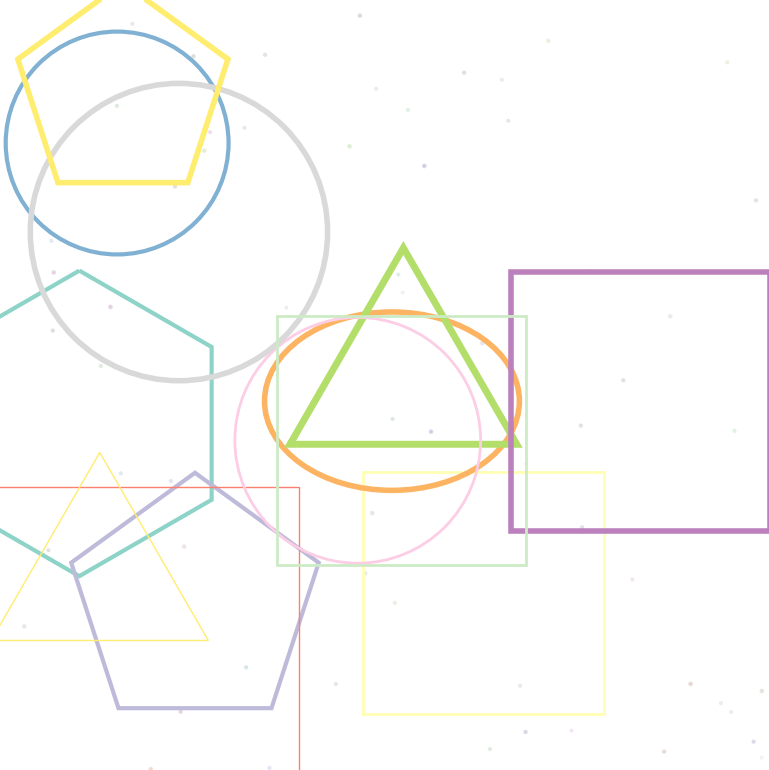[{"shape": "hexagon", "thickness": 1.5, "radius": 0.99, "center": [0.103, 0.45]}, {"shape": "square", "thickness": 1, "radius": 0.78, "center": [0.628, 0.23]}, {"shape": "pentagon", "thickness": 1.5, "radius": 0.84, "center": [0.253, 0.217]}, {"shape": "square", "thickness": 0.5, "radius": 0.99, "center": [0.19, 0.169]}, {"shape": "circle", "thickness": 1.5, "radius": 0.72, "center": [0.152, 0.814]}, {"shape": "oval", "thickness": 2, "radius": 0.83, "center": [0.509, 0.479]}, {"shape": "triangle", "thickness": 2.5, "radius": 0.85, "center": [0.524, 0.508]}, {"shape": "circle", "thickness": 1, "radius": 0.8, "center": [0.465, 0.428]}, {"shape": "circle", "thickness": 2, "radius": 0.97, "center": [0.232, 0.699]}, {"shape": "square", "thickness": 2, "radius": 0.84, "center": [0.832, 0.479]}, {"shape": "square", "thickness": 1, "radius": 0.81, "center": [0.521, 0.428]}, {"shape": "triangle", "thickness": 0.5, "radius": 0.81, "center": [0.13, 0.25]}, {"shape": "pentagon", "thickness": 2, "radius": 0.72, "center": [0.16, 0.879]}]